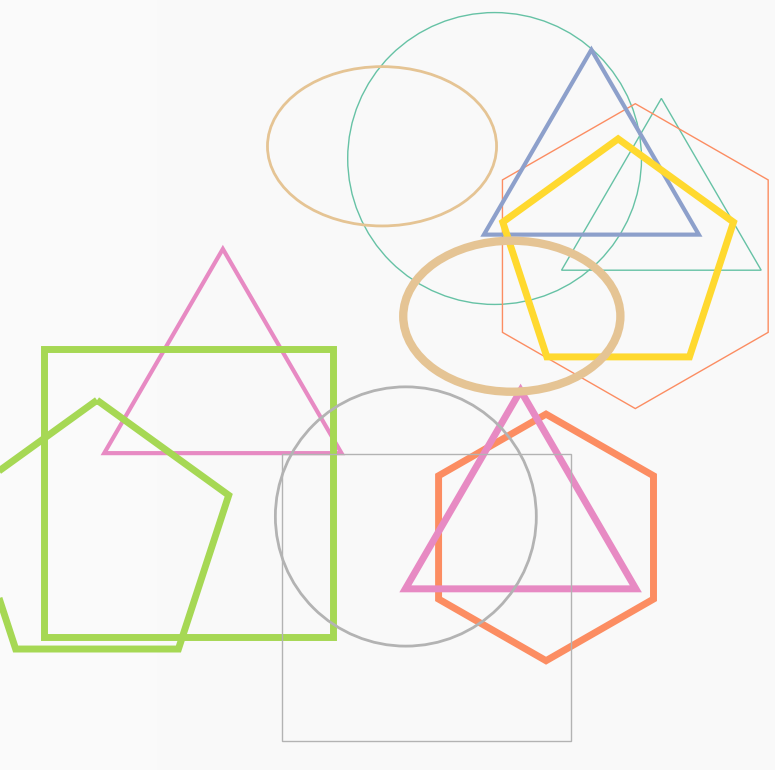[{"shape": "triangle", "thickness": 0.5, "radius": 0.74, "center": [0.853, 0.723]}, {"shape": "circle", "thickness": 0.5, "radius": 0.95, "center": [0.638, 0.794]}, {"shape": "hexagon", "thickness": 0.5, "radius": 0.99, "center": [0.82, 0.667]}, {"shape": "hexagon", "thickness": 2.5, "radius": 0.8, "center": [0.705, 0.302]}, {"shape": "triangle", "thickness": 1.5, "radius": 0.8, "center": [0.763, 0.775]}, {"shape": "triangle", "thickness": 1.5, "radius": 0.88, "center": [0.288, 0.5]}, {"shape": "triangle", "thickness": 2.5, "radius": 0.86, "center": [0.672, 0.321]}, {"shape": "square", "thickness": 2.5, "radius": 0.94, "center": [0.243, 0.36]}, {"shape": "pentagon", "thickness": 2.5, "radius": 0.89, "center": [0.125, 0.302]}, {"shape": "pentagon", "thickness": 2.5, "radius": 0.78, "center": [0.798, 0.663]}, {"shape": "oval", "thickness": 1, "radius": 0.74, "center": [0.493, 0.81]}, {"shape": "oval", "thickness": 3, "radius": 0.7, "center": [0.66, 0.589]}, {"shape": "circle", "thickness": 1, "radius": 0.84, "center": [0.524, 0.329]}, {"shape": "square", "thickness": 0.5, "radius": 0.93, "center": [0.55, 0.224]}]